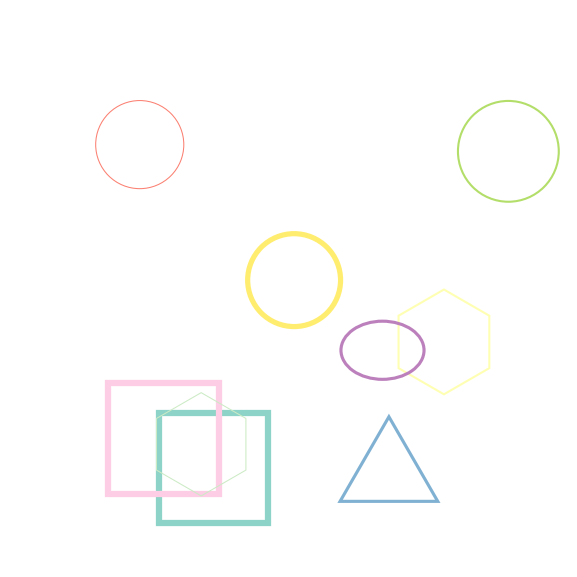[{"shape": "square", "thickness": 3, "radius": 0.47, "center": [0.37, 0.189]}, {"shape": "hexagon", "thickness": 1, "radius": 0.45, "center": [0.769, 0.407]}, {"shape": "circle", "thickness": 0.5, "radius": 0.38, "center": [0.242, 0.749]}, {"shape": "triangle", "thickness": 1.5, "radius": 0.49, "center": [0.673, 0.18]}, {"shape": "circle", "thickness": 1, "radius": 0.44, "center": [0.88, 0.737]}, {"shape": "square", "thickness": 3, "radius": 0.48, "center": [0.283, 0.24]}, {"shape": "oval", "thickness": 1.5, "radius": 0.36, "center": [0.662, 0.393]}, {"shape": "hexagon", "thickness": 0.5, "radius": 0.45, "center": [0.348, 0.23]}, {"shape": "circle", "thickness": 2.5, "radius": 0.4, "center": [0.509, 0.514]}]